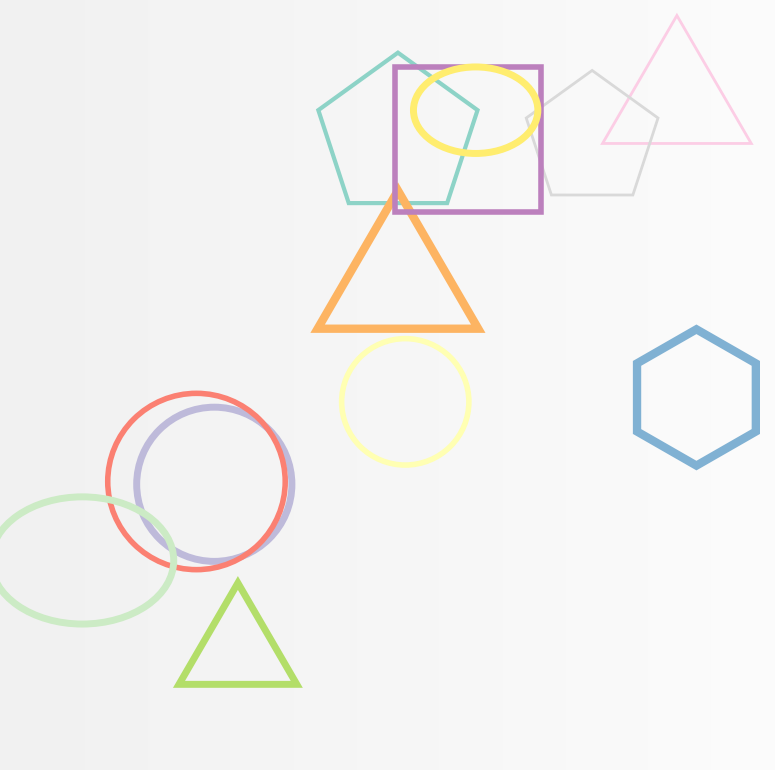[{"shape": "pentagon", "thickness": 1.5, "radius": 0.54, "center": [0.513, 0.824]}, {"shape": "circle", "thickness": 2, "radius": 0.41, "center": [0.523, 0.478]}, {"shape": "circle", "thickness": 2.5, "radius": 0.5, "center": [0.277, 0.371]}, {"shape": "circle", "thickness": 2, "radius": 0.57, "center": [0.254, 0.375]}, {"shape": "hexagon", "thickness": 3, "radius": 0.44, "center": [0.899, 0.484]}, {"shape": "triangle", "thickness": 3, "radius": 0.6, "center": [0.513, 0.633]}, {"shape": "triangle", "thickness": 2.5, "radius": 0.44, "center": [0.307, 0.155]}, {"shape": "triangle", "thickness": 1, "radius": 0.55, "center": [0.873, 0.869]}, {"shape": "pentagon", "thickness": 1, "radius": 0.45, "center": [0.764, 0.819]}, {"shape": "square", "thickness": 2, "radius": 0.47, "center": [0.604, 0.819]}, {"shape": "oval", "thickness": 2.5, "radius": 0.59, "center": [0.106, 0.272]}, {"shape": "oval", "thickness": 2.5, "radius": 0.4, "center": [0.614, 0.857]}]